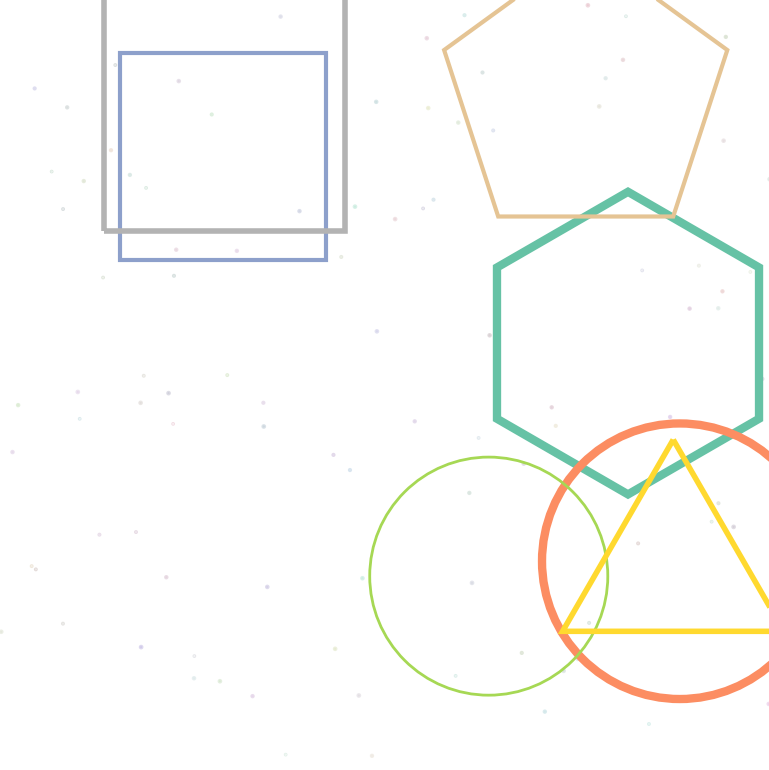[{"shape": "hexagon", "thickness": 3, "radius": 0.98, "center": [0.816, 0.554]}, {"shape": "circle", "thickness": 3, "radius": 0.89, "center": [0.883, 0.271]}, {"shape": "square", "thickness": 1.5, "radius": 0.67, "center": [0.289, 0.797]}, {"shape": "circle", "thickness": 1, "radius": 0.77, "center": [0.635, 0.252]}, {"shape": "triangle", "thickness": 2, "radius": 0.83, "center": [0.874, 0.263]}, {"shape": "pentagon", "thickness": 1.5, "radius": 0.97, "center": [0.761, 0.875]}, {"shape": "square", "thickness": 2, "radius": 0.78, "center": [0.292, 0.856]}]